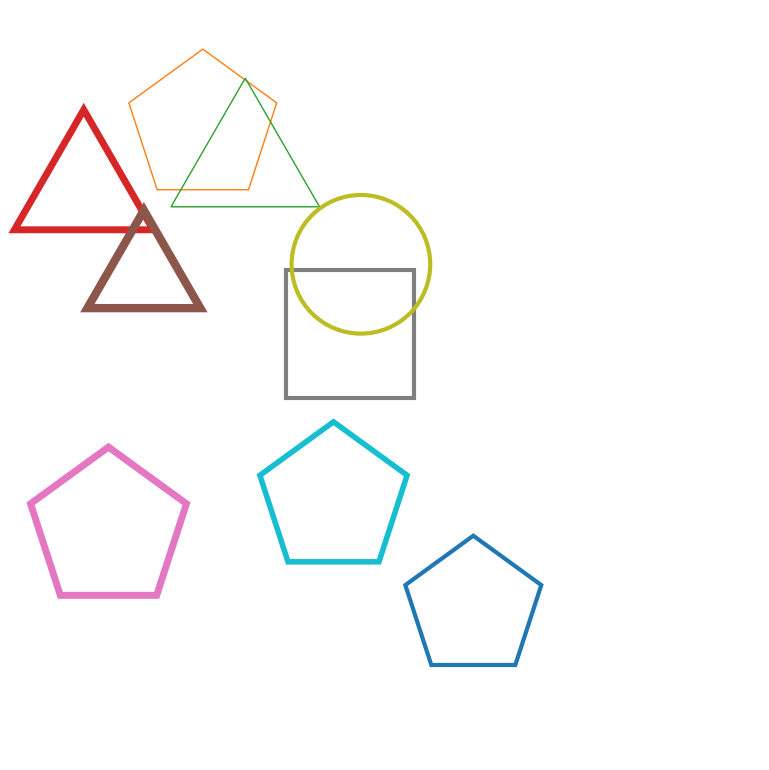[{"shape": "pentagon", "thickness": 1.5, "radius": 0.46, "center": [0.615, 0.211]}, {"shape": "pentagon", "thickness": 0.5, "radius": 0.5, "center": [0.263, 0.835]}, {"shape": "triangle", "thickness": 0.5, "radius": 0.56, "center": [0.319, 0.787]}, {"shape": "triangle", "thickness": 2.5, "radius": 0.52, "center": [0.109, 0.754]}, {"shape": "triangle", "thickness": 3, "radius": 0.42, "center": [0.187, 0.642]}, {"shape": "pentagon", "thickness": 2.5, "radius": 0.53, "center": [0.141, 0.313]}, {"shape": "square", "thickness": 1.5, "radius": 0.42, "center": [0.455, 0.567]}, {"shape": "circle", "thickness": 1.5, "radius": 0.45, "center": [0.469, 0.657]}, {"shape": "pentagon", "thickness": 2, "radius": 0.5, "center": [0.433, 0.352]}]